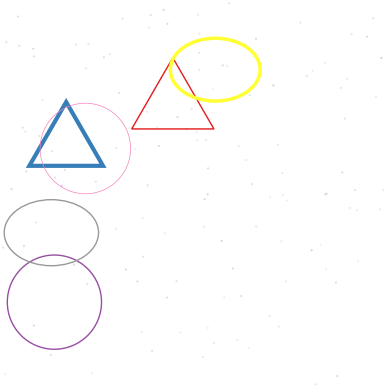[{"shape": "triangle", "thickness": 1, "radius": 0.62, "center": [0.449, 0.727]}, {"shape": "triangle", "thickness": 3, "radius": 0.55, "center": [0.172, 0.625]}, {"shape": "circle", "thickness": 1, "radius": 0.61, "center": [0.141, 0.215]}, {"shape": "oval", "thickness": 2.5, "radius": 0.58, "center": [0.559, 0.819]}, {"shape": "circle", "thickness": 0.5, "radius": 0.59, "center": [0.222, 0.614]}, {"shape": "oval", "thickness": 1, "radius": 0.61, "center": [0.133, 0.396]}]